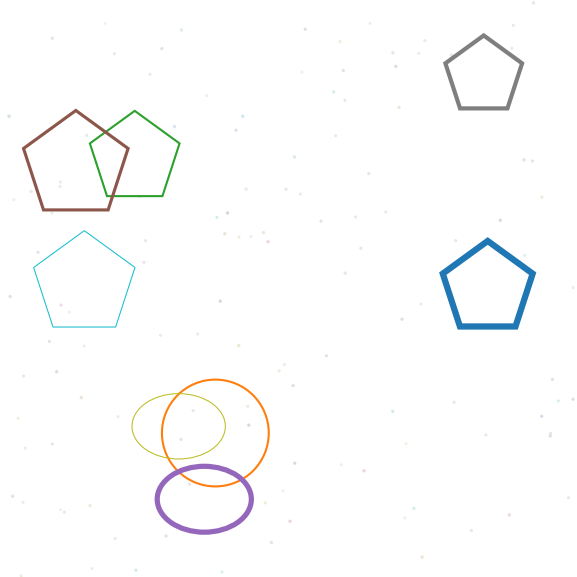[{"shape": "pentagon", "thickness": 3, "radius": 0.41, "center": [0.845, 0.5]}, {"shape": "circle", "thickness": 1, "radius": 0.46, "center": [0.373, 0.249]}, {"shape": "pentagon", "thickness": 1, "radius": 0.41, "center": [0.233, 0.726]}, {"shape": "oval", "thickness": 2.5, "radius": 0.41, "center": [0.354, 0.135]}, {"shape": "pentagon", "thickness": 1.5, "radius": 0.48, "center": [0.131, 0.713]}, {"shape": "pentagon", "thickness": 2, "radius": 0.35, "center": [0.838, 0.868]}, {"shape": "oval", "thickness": 0.5, "radius": 0.4, "center": [0.309, 0.261]}, {"shape": "pentagon", "thickness": 0.5, "radius": 0.46, "center": [0.146, 0.507]}]